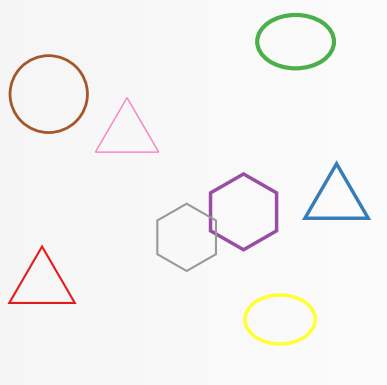[{"shape": "triangle", "thickness": 1.5, "radius": 0.49, "center": [0.109, 0.262]}, {"shape": "triangle", "thickness": 2.5, "radius": 0.47, "center": [0.869, 0.48]}, {"shape": "oval", "thickness": 3, "radius": 0.5, "center": [0.763, 0.892]}, {"shape": "hexagon", "thickness": 2.5, "radius": 0.49, "center": [0.629, 0.45]}, {"shape": "oval", "thickness": 2.5, "radius": 0.45, "center": [0.723, 0.17]}, {"shape": "circle", "thickness": 2, "radius": 0.5, "center": [0.126, 0.756]}, {"shape": "triangle", "thickness": 1, "radius": 0.47, "center": [0.328, 0.652]}, {"shape": "hexagon", "thickness": 1.5, "radius": 0.44, "center": [0.482, 0.384]}]